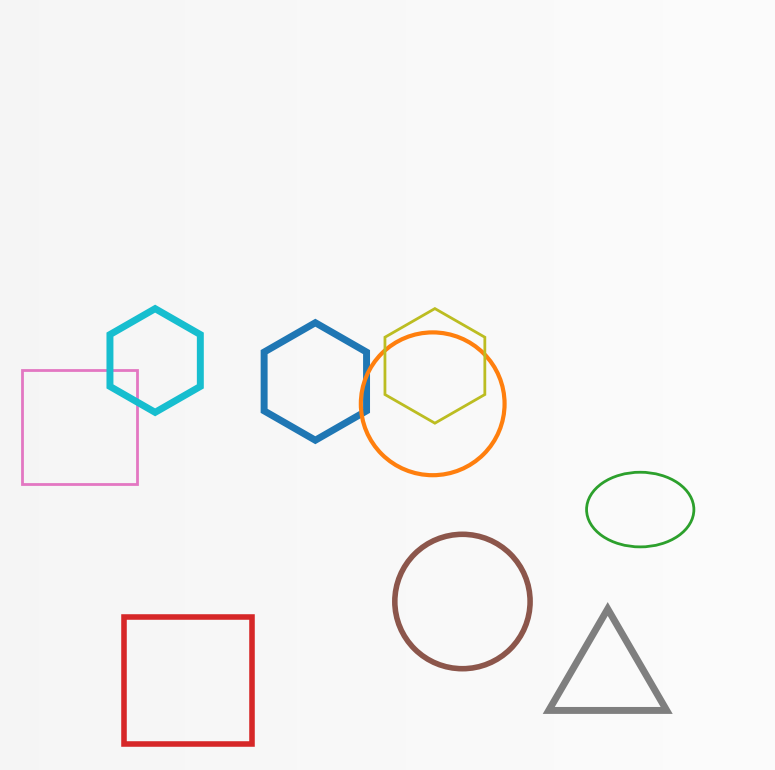[{"shape": "hexagon", "thickness": 2.5, "radius": 0.38, "center": [0.407, 0.505]}, {"shape": "circle", "thickness": 1.5, "radius": 0.46, "center": [0.558, 0.476]}, {"shape": "oval", "thickness": 1, "radius": 0.35, "center": [0.826, 0.338]}, {"shape": "square", "thickness": 2, "radius": 0.41, "center": [0.243, 0.116]}, {"shape": "circle", "thickness": 2, "radius": 0.44, "center": [0.597, 0.219]}, {"shape": "square", "thickness": 1, "radius": 0.37, "center": [0.102, 0.446]}, {"shape": "triangle", "thickness": 2.5, "radius": 0.44, "center": [0.784, 0.121]}, {"shape": "hexagon", "thickness": 1, "radius": 0.37, "center": [0.561, 0.525]}, {"shape": "hexagon", "thickness": 2.5, "radius": 0.34, "center": [0.2, 0.532]}]